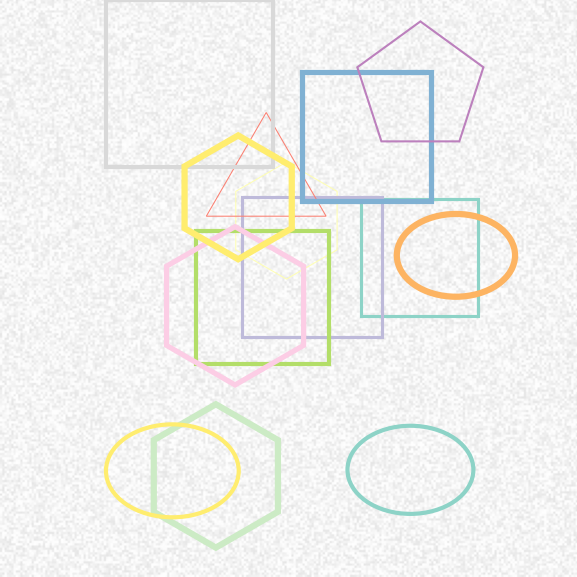[{"shape": "oval", "thickness": 2, "radius": 0.55, "center": [0.711, 0.186]}, {"shape": "square", "thickness": 1.5, "radius": 0.51, "center": [0.727, 0.553]}, {"shape": "hexagon", "thickness": 0.5, "radius": 0.51, "center": [0.496, 0.617]}, {"shape": "square", "thickness": 1.5, "radius": 0.61, "center": [0.54, 0.537]}, {"shape": "triangle", "thickness": 0.5, "radius": 0.6, "center": [0.461, 0.685]}, {"shape": "square", "thickness": 2.5, "radius": 0.56, "center": [0.635, 0.763]}, {"shape": "oval", "thickness": 3, "radius": 0.51, "center": [0.789, 0.557]}, {"shape": "square", "thickness": 2, "radius": 0.58, "center": [0.454, 0.484]}, {"shape": "hexagon", "thickness": 2.5, "radius": 0.69, "center": [0.407, 0.47]}, {"shape": "square", "thickness": 2, "radius": 0.72, "center": [0.328, 0.855]}, {"shape": "pentagon", "thickness": 1, "radius": 0.57, "center": [0.728, 0.847]}, {"shape": "hexagon", "thickness": 3, "radius": 0.62, "center": [0.374, 0.175]}, {"shape": "oval", "thickness": 2, "radius": 0.57, "center": [0.298, 0.184]}, {"shape": "hexagon", "thickness": 3, "radius": 0.54, "center": [0.412, 0.657]}]